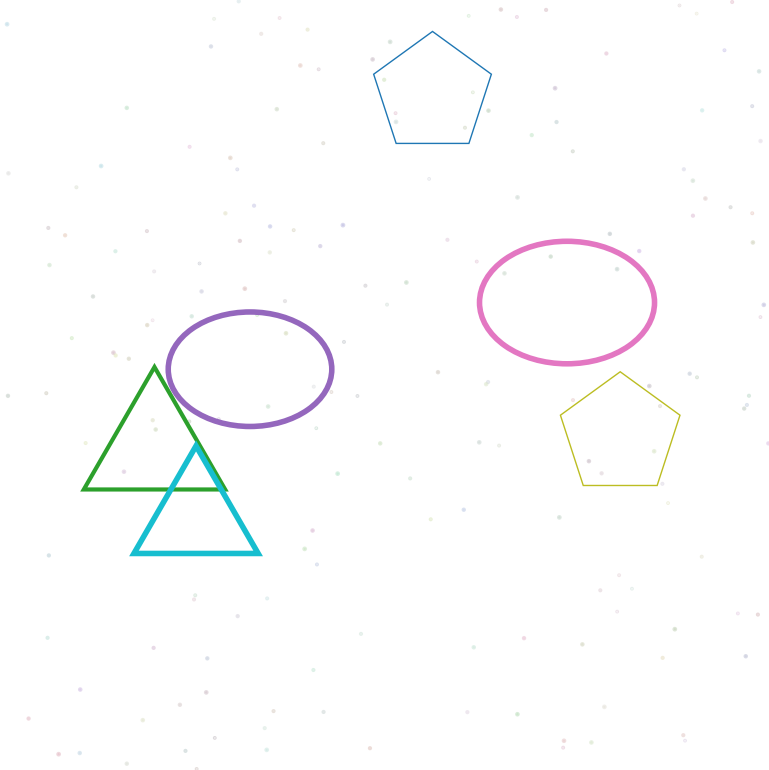[{"shape": "pentagon", "thickness": 0.5, "radius": 0.4, "center": [0.562, 0.879]}, {"shape": "triangle", "thickness": 1.5, "radius": 0.53, "center": [0.201, 0.417]}, {"shape": "oval", "thickness": 2, "radius": 0.53, "center": [0.325, 0.52]}, {"shape": "oval", "thickness": 2, "radius": 0.57, "center": [0.736, 0.607]}, {"shape": "pentagon", "thickness": 0.5, "radius": 0.41, "center": [0.805, 0.436]}, {"shape": "triangle", "thickness": 2, "radius": 0.47, "center": [0.255, 0.328]}]